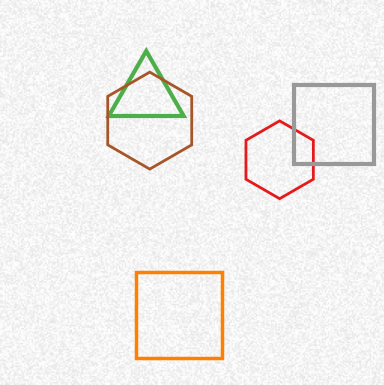[{"shape": "hexagon", "thickness": 2, "radius": 0.51, "center": [0.726, 0.585]}, {"shape": "triangle", "thickness": 3, "radius": 0.56, "center": [0.38, 0.755]}, {"shape": "square", "thickness": 2.5, "radius": 0.56, "center": [0.465, 0.183]}, {"shape": "hexagon", "thickness": 2, "radius": 0.63, "center": [0.389, 0.687]}, {"shape": "square", "thickness": 3, "radius": 0.52, "center": [0.868, 0.676]}]